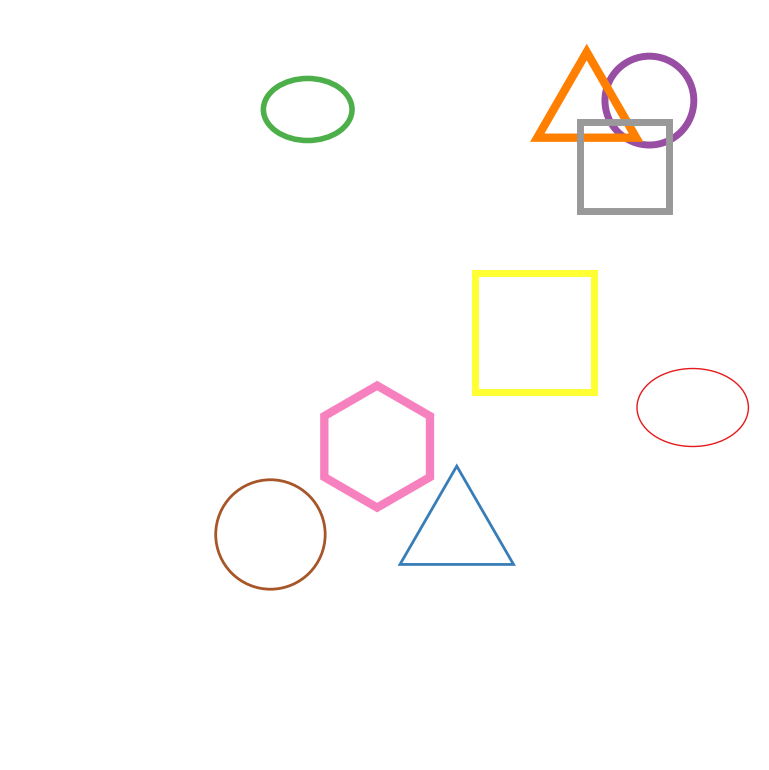[{"shape": "oval", "thickness": 0.5, "radius": 0.36, "center": [0.9, 0.471]}, {"shape": "triangle", "thickness": 1, "radius": 0.43, "center": [0.593, 0.31]}, {"shape": "oval", "thickness": 2, "radius": 0.29, "center": [0.4, 0.858]}, {"shape": "circle", "thickness": 2.5, "radius": 0.29, "center": [0.843, 0.869]}, {"shape": "triangle", "thickness": 3, "radius": 0.37, "center": [0.762, 0.858]}, {"shape": "square", "thickness": 2.5, "radius": 0.39, "center": [0.694, 0.568]}, {"shape": "circle", "thickness": 1, "radius": 0.36, "center": [0.351, 0.306]}, {"shape": "hexagon", "thickness": 3, "radius": 0.4, "center": [0.49, 0.42]}, {"shape": "square", "thickness": 2.5, "radius": 0.29, "center": [0.811, 0.784]}]